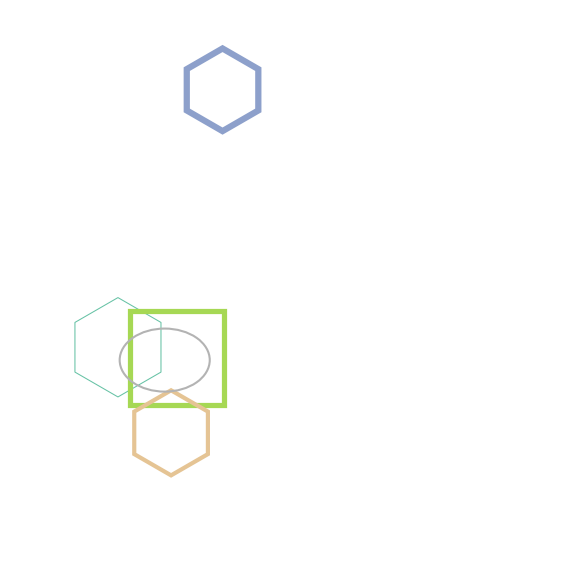[{"shape": "hexagon", "thickness": 0.5, "radius": 0.43, "center": [0.204, 0.398]}, {"shape": "hexagon", "thickness": 3, "radius": 0.36, "center": [0.385, 0.844]}, {"shape": "square", "thickness": 2.5, "radius": 0.41, "center": [0.306, 0.379]}, {"shape": "hexagon", "thickness": 2, "radius": 0.37, "center": [0.296, 0.25]}, {"shape": "oval", "thickness": 1, "radius": 0.39, "center": [0.285, 0.376]}]